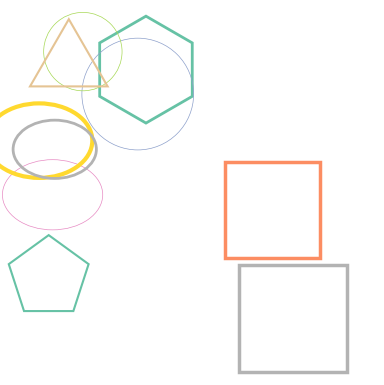[{"shape": "hexagon", "thickness": 2, "radius": 0.69, "center": [0.379, 0.819]}, {"shape": "pentagon", "thickness": 1.5, "radius": 0.55, "center": [0.126, 0.28]}, {"shape": "square", "thickness": 2.5, "radius": 0.62, "center": [0.707, 0.455]}, {"shape": "circle", "thickness": 0.5, "radius": 0.73, "center": [0.358, 0.756]}, {"shape": "oval", "thickness": 0.5, "radius": 0.65, "center": [0.137, 0.494]}, {"shape": "circle", "thickness": 0.5, "radius": 0.51, "center": [0.215, 0.866]}, {"shape": "oval", "thickness": 3, "radius": 0.69, "center": [0.102, 0.635]}, {"shape": "triangle", "thickness": 1.5, "radius": 0.58, "center": [0.179, 0.834]}, {"shape": "oval", "thickness": 2, "radius": 0.54, "center": [0.142, 0.612]}, {"shape": "square", "thickness": 2.5, "radius": 0.7, "center": [0.761, 0.173]}]